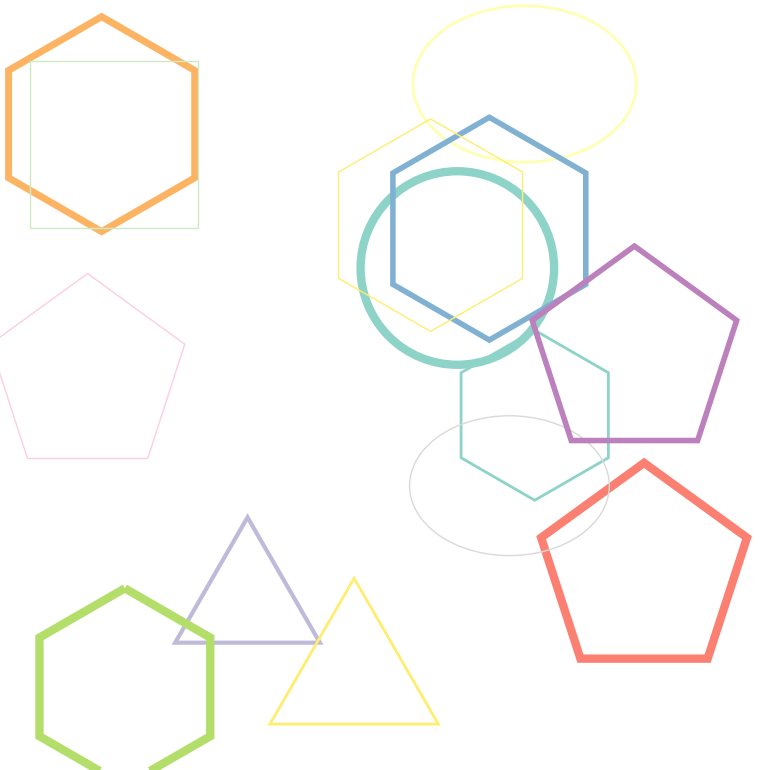[{"shape": "circle", "thickness": 3, "radius": 0.63, "center": [0.594, 0.652]}, {"shape": "hexagon", "thickness": 1, "radius": 0.55, "center": [0.694, 0.461]}, {"shape": "oval", "thickness": 1, "radius": 0.73, "center": [0.681, 0.891]}, {"shape": "triangle", "thickness": 1.5, "radius": 0.54, "center": [0.321, 0.22]}, {"shape": "pentagon", "thickness": 3, "radius": 0.7, "center": [0.836, 0.258]}, {"shape": "hexagon", "thickness": 2, "radius": 0.72, "center": [0.636, 0.703]}, {"shape": "hexagon", "thickness": 2.5, "radius": 0.7, "center": [0.132, 0.839]}, {"shape": "hexagon", "thickness": 3, "radius": 0.64, "center": [0.162, 0.108]}, {"shape": "pentagon", "thickness": 0.5, "radius": 0.66, "center": [0.114, 0.512]}, {"shape": "oval", "thickness": 0.5, "radius": 0.65, "center": [0.662, 0.369]}, {"shape": "pentagon", "thickness": 2, "radius": 0.7, "center": [0.824, 0.541]}, {"shape": "square", "thickness": 0.5, "radius": 0.54, "center": [0.148, 0.812]}, {"shape": "triangle", "thickness": 1, "radius": 0.63, "center": [0.46, 0.123]}, {"shape": "hexagon", "thickness": 0.5, "radius": 0.69, "center": [0.559, 0.708]}]